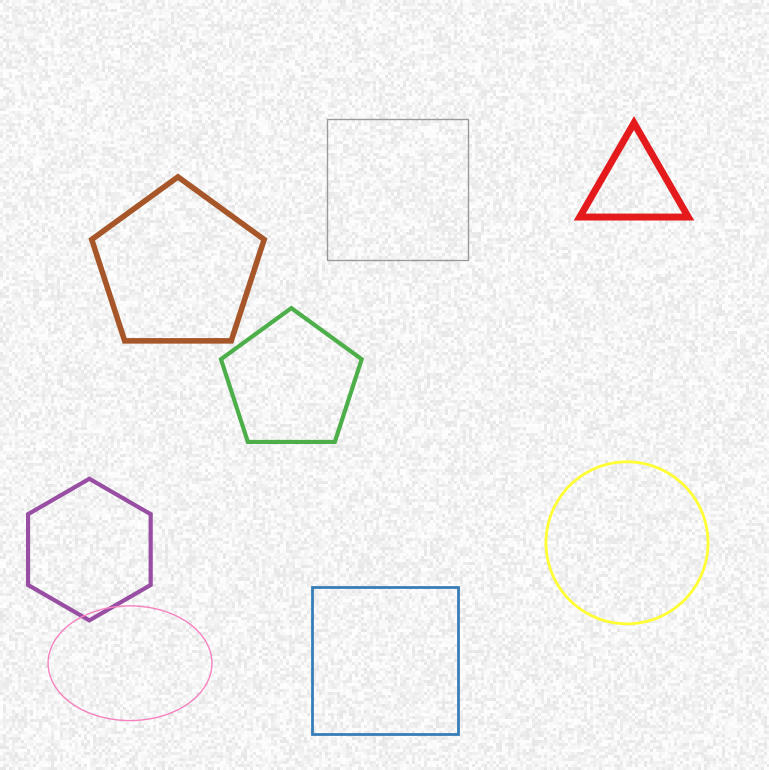[{"shape": "triangle", "thickness": 2.5, "radius": 0.41, "center": [0.823, 0.759]}, {"shape": "square", "thickness": 1, "radius": 0.48, "center": [0.5, 0.142]}, {"shape": "pentagon", "thickness": 1.5, "radius": 0.48, "center": [0.378, 0.504]}, {"shape": "hexagon", "thickness": 1.5, "radius": 0.46, "center": [0.116, 0.286]}, {"shape": "circle", "thickness": 1, "radius": 0.53, "center": [0.814, 0.295]}, {"shape": "pentagon", "thickness": 2, "radius": 0.59, "center": [0.231, 0.653]}, {"shape": "oval", "thickness": 0.5, "radius": 0.53, "center": [0.169, 0.139]}, {"shape": "square", "thickness": 0.5, "radius": 0.46, "center": [0.517, 0.754]}]